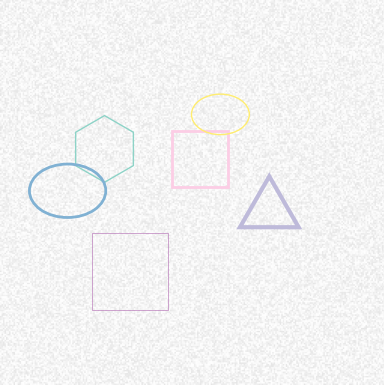[{"shape": "hexagon", "thickness": 1, "radius": 0.43, "center": [0.271, 0.613]}, {"shape": "triangle", "thickness": 3, "radius": 0.44, "center": [0.699, 0.454]}, {"shape": "oval", "thickness": 2, "radius": 0.5, "center": [0.176, 0.504]}, {"shape": "square", "thickness": 2, "radius": 0.36, "center": [0.519, 0.586]}, {"shape": "square", "thickness": 0.5, "radius": 0.49, "center": [0.338, 0.295]}, {"shape": "oval", "thickness": 1, "radius": 0.38, "center": [0.572, 0.703]}]